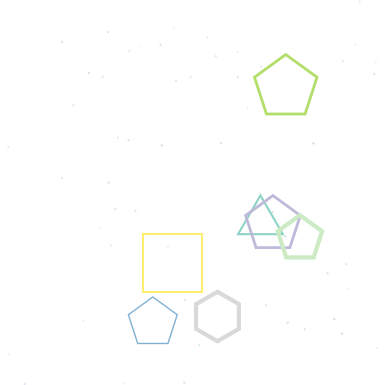[{"shape": "triangle", "thickness": 1.5, "radius": 0.34, "center": [0.677, 0.425]}, {"shape": "pentagon", "thickness": 2, "radius": 0.37, "center": [0.709, 0.417]}, {"shape": "pentagon", "thickness": 1, "radius": 0.33, "center": [0.397, 0.162]}, {"shape": "pentagon", "thickness": 2, "radius": 0.43, "center": [0.742, 0.773]}, {"shape": "hexagon", "thickness": 3, "radius": 0.32, "center": [0.565, 0.178]}, {"shape": "pentagon", "thickness": 3, "radius": 0.3, "center": [0.779, 0.38]}, {"shape": "square", "thickness": 1.5, "radius": 0.38, "center": [0.448, 0.316]}]